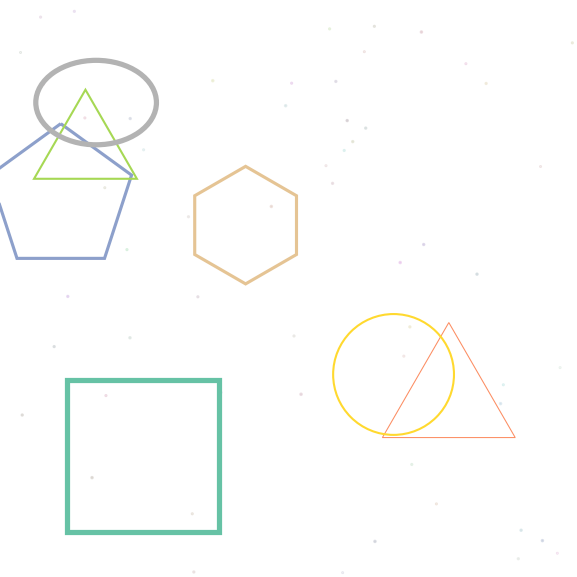[{"shape": "square", "thickness": 2.5, "radius": 0.66, "center": [0.248, 0.21]}, {"shape": "triangle", "thickness": 0.5, "radius": 0.66, "center": [0.777, 0.308]}, {"shape": "pentagon", "thickness": 1.5, "radius": 0.64, "center": [0.105, 0.656]}, {"shape": "triangle", "thickness": 1, "radius": 0.51, "center": [0.148, 0.741]}, {"shape": "circle", "thickness": 1, "radius": 0.52, "center": [0.681, 0.351]}, {"shape": "hexagon", "thickness": 1.5, "radius": 0.51, "center": [0.425, 0.609]}, {"shape": "oval", "thickness": 2.5, "radius": 0.52, "center": [0.166, 0.822]}]